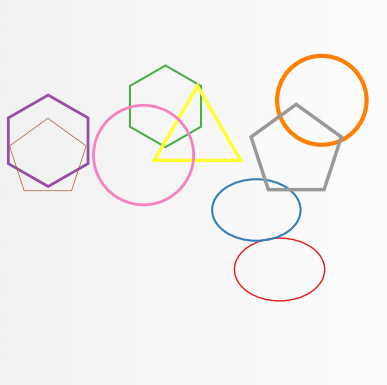[{"shape": "oval", "thickness": 1, "radius": 0.58, "center": [0.721, 0.3]}, {"shape": "oval", "thickness": 1.5, "radius": 0.57, "center": [0.662, 0.455]}, {"shape": "hexagon", "thickness": 1.5, "radius": 0.53, "center": [0.427, 0.724]}, {"shape": "hexagon", "thickness": 2, "radius": 0.59, "center": [0.124, 0.634]}, {"shape": "circle", "thickness": 3, "radius": 0.58, "center": [0.831, 0.739]}, {"shape": "triangle", "thickness": 2.5, "radius": 0.64, "center": [0.51, 0.648]}, {"shape": "pentagon", "thickness": 0.5, "radius": 0.52, "center": [0.123, 0.589]}, {"shape": "circle", "thickness": 2, "radius": 0.65, "center": [0.371, 0.597]}, {"shape": "pentagon", "thickness": 2.5, "radius": 0.61, "center": [0.764, 0.606]}]